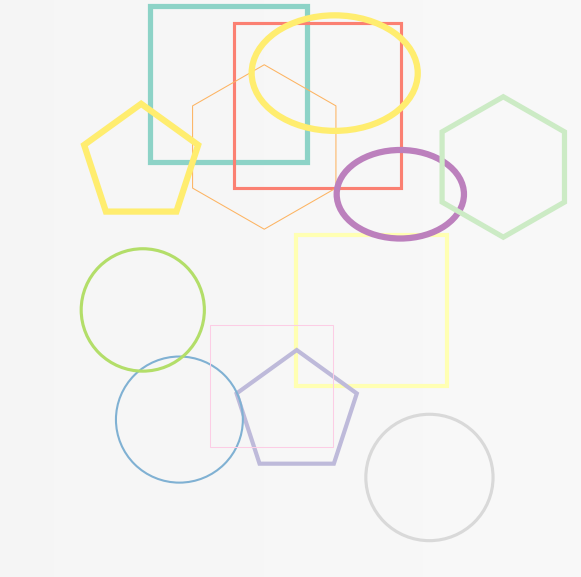[{"shape": "square", "thickness": 2.5, "radius": 0.67, "center": [0.393, 0.854]}, {"shape": "square", "thickness": 2, "radius": 0.65, "center": [0.639, 0.462]}, {"shape": "pentagon", "thickness": 2, "radius": 0.54, "center": [0.51, 0.284]}, {"shape": "square", "thickness": 1.5, "radius": 0.71, "center": [0.546, 0.817]}, {"shape": "circle", "thickness": 1, "radius": 0.55, "center": [0.309, 0.273]}, {"shape": "hexagon", "thickness": 0.5, "radius": 0.71, "center": [0.455, 0.745]}, {"shape": "circle", "thickness": 1.5, "radius": 0.53, "center": [0.246, 0.462]}, {"shape": "square", "thickness": 0.5, "radius": 0.53, "center": [0.467, 0.33]}, {"shape": "circle", "thickness": 1.5, "radius": 0.55, "center": [0.739, 0.172]}, {"shape": "oval", "thickness": 3, "radius": 0.55, "center": [0.689, 0.663]}, {"shape": "hexagon", "thickness": 2.5, "radius": 0.61, "center": [0.866, 0.71]}, {"shape": "oval", "thickness": 3, "radius": 0.71, "center": [0.576, 0.873]}, {"shape": "pentagon", "thickness": 3, "radius": 0.52, "center": [0.243, 0.716]}]